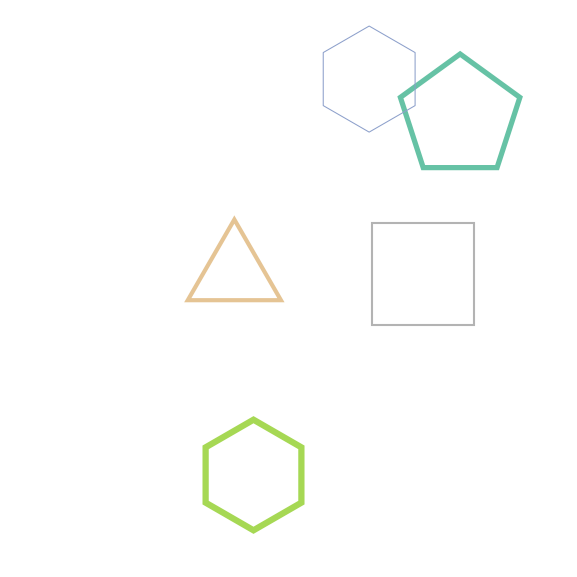[{"shape": "pentagon", "thickness": 2.5, "radius": 0.54, "center": [0.797, 0.797]}, {"shape": "hexagon", "thickness": 0.5, "radius": 0.46, "center": [0.639, 0.862]}, {"shape": "hexagon", "thickness": 3, "radius": 0.48, "center": [0.439, 0.177]}, {"shape": "triangle", "thickness": 2, "radius": 0.47, "center": [0.406, 0.526]}, {"shape": "square", "thickness": 1, "radius": 0.44, "center": [0.733, 0.524]}]